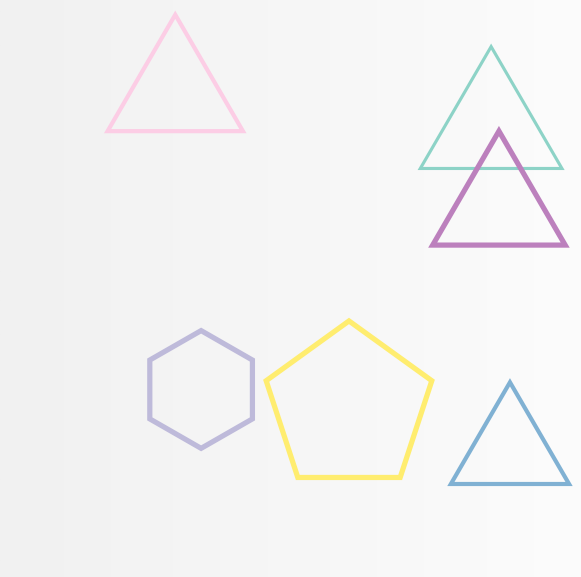[{"shape": "triangle", "thickness": 1.5, "radius": 0.7, "center": [0.845, 0.778]}, {"shape": "hexagon", "thickness": 2.5, "radius": 0.51, "center": [0.346, 0.325]}, {"shape": "triangle", "thickness": 2, "radius": 0.59, "center": [0.877, 0.22]}, {"shape": "triangle", "thickness": 2, "radius": 0.67, "center": [0.302, 0.839]}, {"shape": "triangle", "thickness": 2.5, "radius": 0.66, "center": [0.858, 0.641]}, {"shape": "pentagon", "thickness": 2.5, "radius": 0.75, "center": [0.6, 0.294]}]